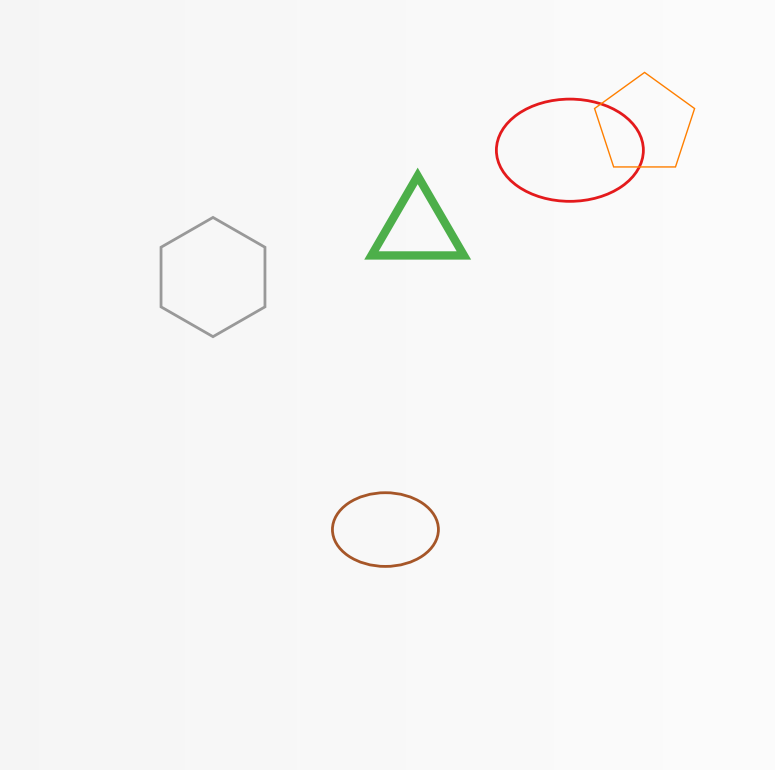[{"shape": "oval", "thickness": 1, "radius": 0.47, "center": [0.735, 0.805]}, {"shape": "triangle", "thickness": 3, "radius": 0.34, "center": [0.539, 0.703]}, {"shape": "pentagon", "thickness": 0.5, "radius": 0.34, "center": [0.832, 0.838]}, {"shape": "oval", "thickness": 1, "radius": 0.34, "center": [0.497, 0.312]}, {"shape": "hexagon", "thickness": 1, "radius": 0.39, "center": [0.275, 0.64]}]